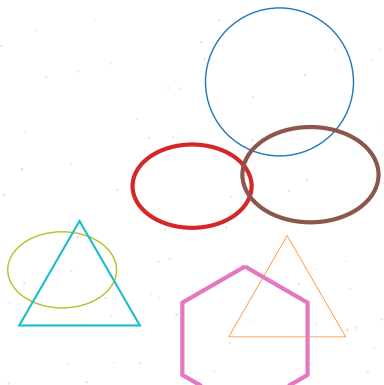[{"shape": "circle", "thickness": 1, "radius": 0.96, "center": [0.726, 0.787]}, {"shape": "triangle", "thickness": 0.5, "radius": 0.88, "center": [0.746, 0.213]}, {"shape": "oval", "thickness": 3, "radius": 0.77, "center": [0.499, 0.516]}, {"shape": "oval", "thickness": 3, "radius": 0.88, "center": [0.806, 0.546]}, {"shape": "hexagon", "thickness": 3, "radius": 0.94, "center": [0.636, 0.12]}, {"shape": "oval", "thickness": 1, "radius": 0.71, "center": [0.161, 0.299]}, {"shape": "triangle", "thickness": 1.5, "radius": 0.9, "center": [0.207, 0.245]}]